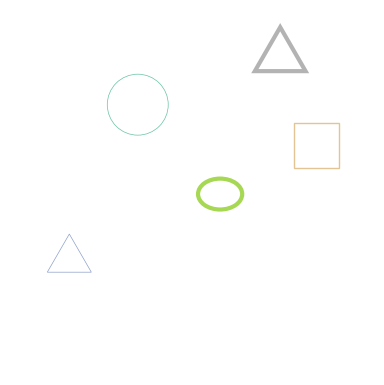[{"shape": "circle", "thickness": 0.5, "radius": 0.4, "center": [0.358, 0.728]}, {"shape": "triangle", "thickness": 0.5, "radius": 0.33, "center": [0.18, 0.326]}, {"shape": "oval", "thickness": 3, "radius": 0.29, "center": [0.572, 0.496]}, {"shape": "square", "thickness": 1, "radius": 0.29, "center": [0.823, 0.623]}, {"shape": "triangle", "thickness": 3, "radius": 0.38, "center": [0.728, 0.853]}]